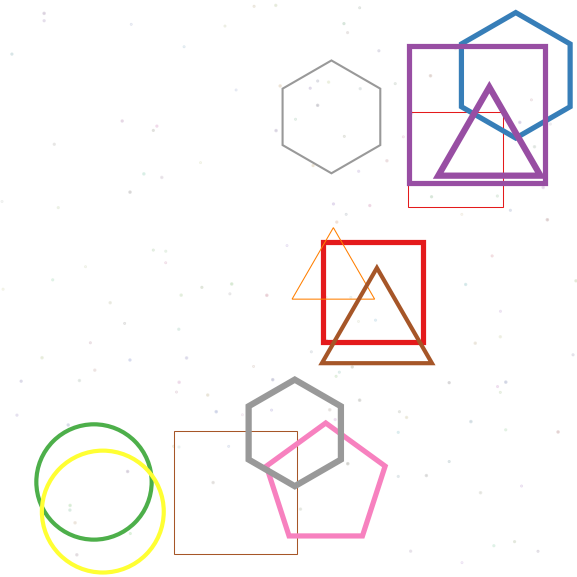[{"shape": "square", "thickness": 0.5, "radius": 0.41, "center": [0.788, 0.723]}, {"shape": "square", "thickness": 2.5, "radius": 0.43, "center": [0.646, 0.494]}, {"shape": "hexagon", "thickness": 2.5, "radius": 0.54, "center": [0.893, 0.869]}, {"shape": "circle", "thickness": 2, "radius": 0.5, "center": [0.163, 0.165]}, {"shape": "triangle", "thickness": 3, "radius": 0.51, "center": [0.847, 0.746]}, {"shape": "square", "thickness": 2.5, "radius": 0.59, "center": [0.826, 0.801]}, {"shape": "triangle", "thickness": 0.5, "radius": 0.41, "center": [0.577, 0.522]}, {"shape": "circle", "thickness": 2, "radius": 0.53, "center": [0.178, 0.113]}, {"shape": "square", "thickness": 0.5, "radius": 0.53, "center": [0.408, 0.146]}, {"shape": "triangle", "thickness": 2, "radius": 0.55, "center": [0.653, 0.425]}, {"shape": "pentagon", "thickness": 2.5, "radius": 0.54, "center": [0.564, 0.159]}, {"shape": "hexagon", "thickness": 1, "radius": 0.49, "center": [0.574, 0.797]}, {"shape": "hexagon", "thickness": 3, "radius": 0.46, "center": [0.51, 0.25]}]